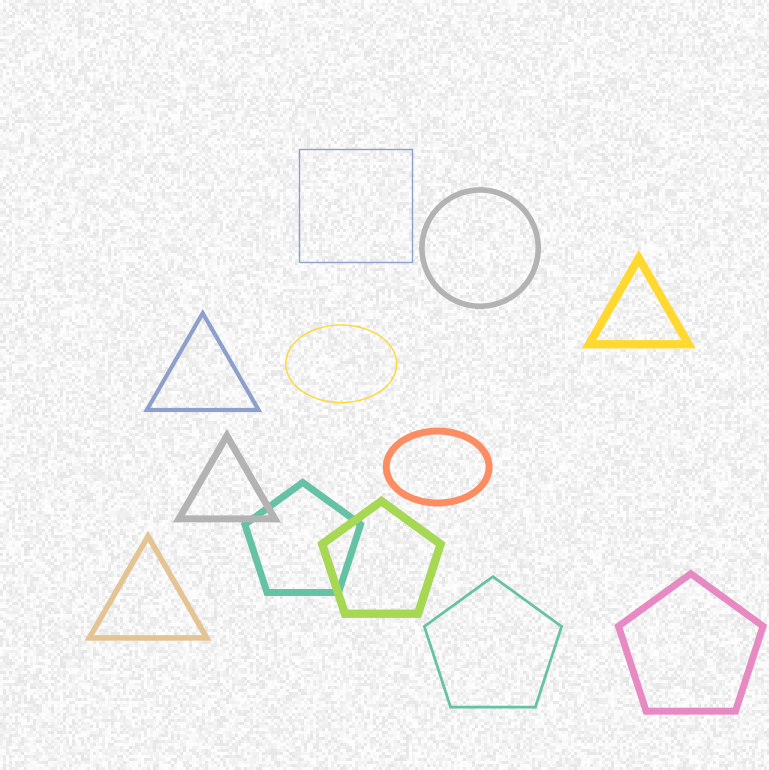[{"shape": "pentagon", "thickness": 1, "radius": 0.47, "center": [0.64, 0.157]}, {"shape": "pentagon", "thickness": 2.5, "radius": 0.4, "center": [0.393, 0.294]}, {"shape": "oval", "thickness": 2.5, "radius": 0.33, "center": [0.568, 0.393]}, {"shape": "square", "thickness": 0.5, "radius": 0.37, "center": [0.462, 0.733]}, {"shape": "triangle", "thickness": 1.5, "radius": 0.42, "center": [0.263, 0.509]}, {"shape": "pentagon", "thickness": 2.5, "radius": 0.49, "center": [0.897, 0.156]}, {"shape": "pentagon", "thickness": 3, "radius": 0.4, "center": [0.495, 0.268]}, {"shape": "oval", "thickness": 0.5, "radius": 0.36, "center": [0.443, 0.528]}, {"shape": "triangle", "thickness": 3, "radius": 0.37, "center": [0.83, 0.59]}, {"shape": "triangle", "thickness": 2, "radius": 0.44, "center": [0.192, 0.216]}, {"shape": "triangle", "thickness": 2.5, "radius": 0.36, "center": [0.295, 0.362]}, {"shape": "circle", "thickness": 2, "radius": 0.38, "center": [0.624, 0.678]}]